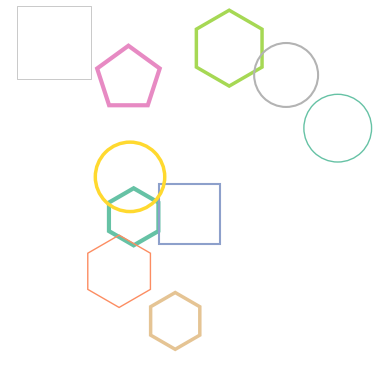[{"shape": "circle", "thickness": 1, "radius": 0.44, "center": [0.877, 0.667]}, {"shape": "hexagon", "thickness": 3, "radius": 0.37, "center": [0.347, 0.437]}, {"shape": "hexagon", "thickness": 1, "radius": 0.47, "center": [0.309, 0.295]}, {"shape": "square", "thickness": 1.5, "radius": 0.39, "center": [0.492, 0.444]}, {"shape": "pentagon", "thickness": 3, "radius": 0.43, "center": [0.334, 0.796]}, {"shape": "hexagon", "thickness": 2.5, "radius": 0.49, "center": [0.595, 0.875]}, {"shape": "circle", "thickness": 2.5, "radius": 0.45, "center": [0.338, 0.541]}, {"shape": "hexagon", "thickness": 2.5, "radius": 0.37, "center": [0.455, 0.166]}, {"shape": "circle", "thickness": 1.5, "radius": 0.42, "center": [0.743, 0.805]}, {"shape": "square", "thickness": 0.5, "radius": 0.48, "center": [0.14, 0.889]}]